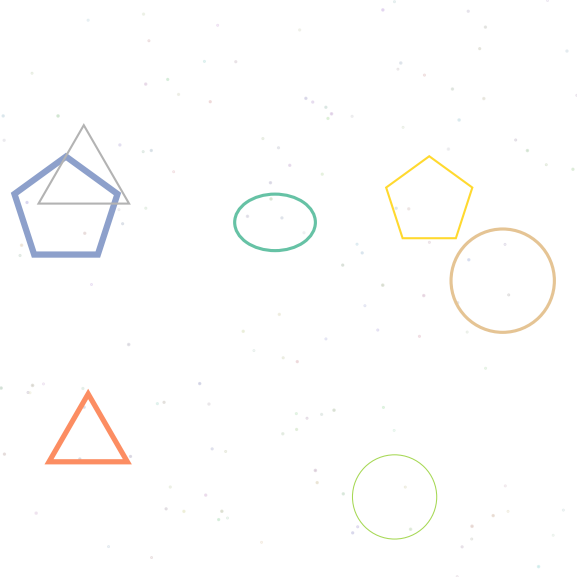[{"shape": "oval", "thickness": 1.5, "radius": 0.35, "center": [0.476, 0.614]}, {"shape": "triangle", "thickness": 2.5, "radius": 0.39, "center": [0.153, 0.239]}, {"shape": "pentagon", "thickness": 3, "radius": 0.47, "center": [0.114, 0.634]}, {"shape": "circle", "thickness": 0.5, "radius": 0.36, "center": [0.683, 0.139]}, {"shape": "pentagon", "thickness": 1, "radius": 0.39, "center": [0.743, 0.65]}, {"shape": "circle", "thickness": 1.5, "radius": 0.45, "center": [0.87, 0.513]}, {"shape": "triangle", "thickness": 1, "radius": 0.45, "center": [0.145, 0.692]}]